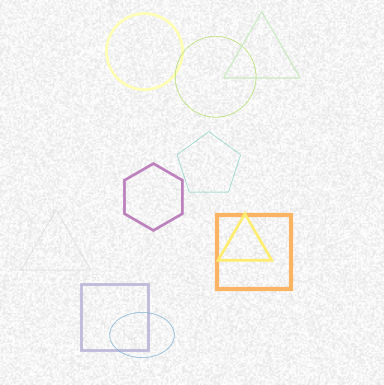[{"shape": "pentagon", "thickness": 0.5, "radius": 0.43, "center": [0.542, 0.571]}, {"shape": "circle", "thickness": 2, "radius": 0.49, "center": [0.375, 0.866]}, {"shape": "square", "thickness": 2, "radius": 0.43, "center": [0.298, 0.177]}, {"shape": "oval", "thickness": 0.5, "radius": 0.42, "center": [0.369, 0.13]}, {"shape": "square", "thickness": 3, "radius": 0.48, "center": [0.659, 0.345]}, {"shape": "circle", "thickness": 0.5, "radius": 0.53, "center": [0.56, 0.801]}, {"shape": "triangle", "thickness": 0.5, "radius": 0.52, "center": [0.146, 0.351]}, {"shape": "hexagon", "thickness": 2, "radius": 0.43, "center": [0.398, 0.488]}, {"shape": "triangle", "thickness": 1, "radius": 0.57, "center": [0.68, 0.855]}, {"shape": "triangle", "thickness": 2, "radius": 0.4, "center": [0.636, 0.364]}]